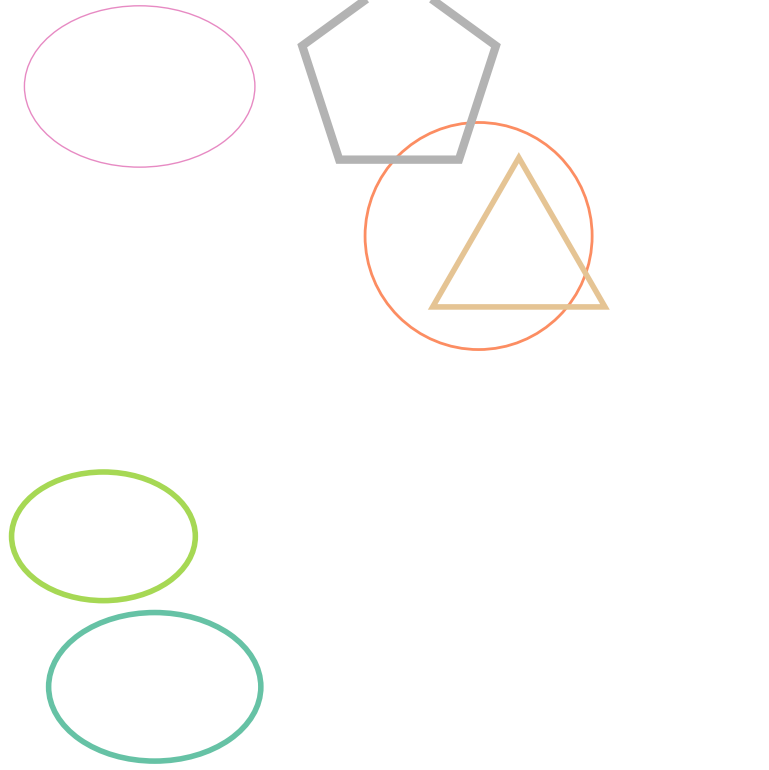[{"shape": "oval", "thickness": 2, "radius": 0.69, "center": [0.201, 0.108]}, {"shape": "circle", "thickness": 1, "radius": 0.74, "center": [0.622, 0.693]}, {"shape": "oval", "thickness": 0.5, "radius": 0.75, "center": [0.181, 0.888]}, {"shape": "oval", "thickness": 2, "radius": 0.6, "center": [0.134, 0.303]}, {"shape": "triangle", "thickness": 2, "radius": 0.65, "center": [0.674, 0.666]}, {"shape": "pentagon", "thickness": 3, "radius": 0.66, "center": [0.518, 0.9]}]